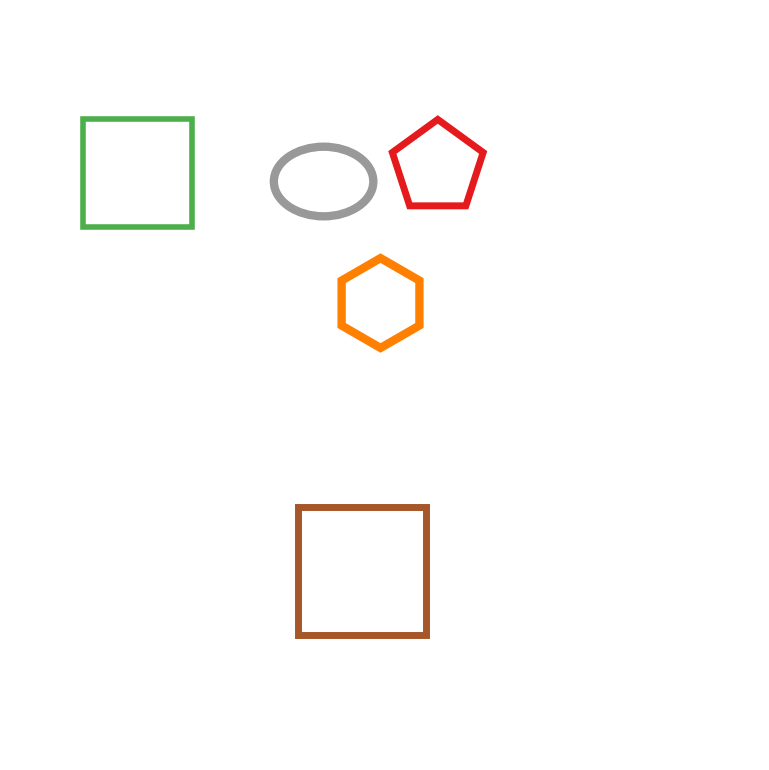[{"shape": "pentagon", "thickness": 2.5, "radius": 0.31, "center": [0.569, 0.783]}, {"shape": "square", "thickness": 2, "radius": 0.35, "center": [0.178, 0.775]}, {"shape": "hexagon", "thickness": 3, "radius": 0.29, "center": [0.494, 0.606]}, {"shape": "square", "thickness": 2.5, "radius": 0.42, "center": [0.47, 0.259]}, {"shape": "oval", "thickness": 3, "radius": 0.32, "center": [0.42, 0.764]}]